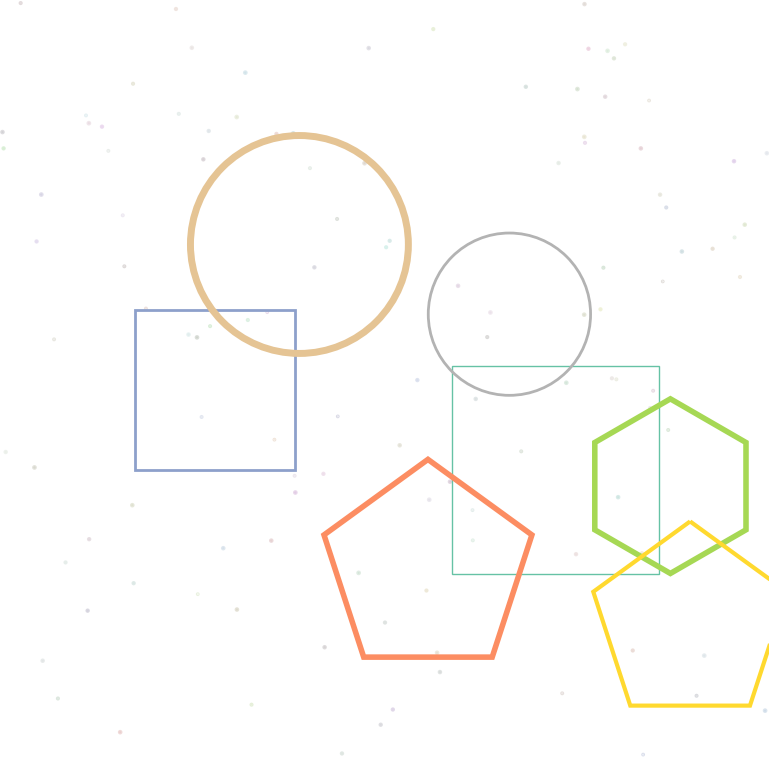[{"shape": "square", "thickness": 0.5, "radius": 0.67, "center": [0.721, 0.39]}, {"shape": "pentagon", "thickness": 2, "radius": 0.71, "center": [0.556, 0.261]}, {"shape": "square", "thickness": 1, "radius": 0.52, "center": [0.279, 0.493]}, {"shape": "hexagon", "thickness": 2, "radius": 0.57, "center": [0.871, 0.369]}, {"shape": "pentagon", "thickness": 1.5, "radius": 0.66, "center": [0.896, 0.191]}, {"shape": "circle", "thickness": 2.5, "radius": 0.71, "center": [0.389, 0.682]}, {"shape": "circle", "thickness": 1, "radius": 0.53, "center": [0.662, 0.592]}]